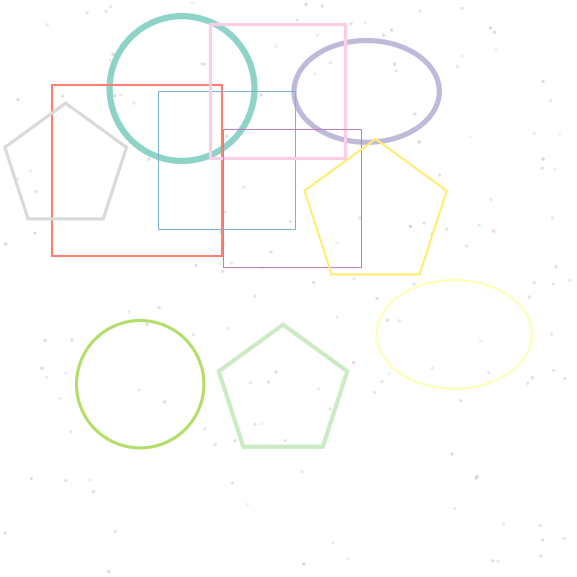[{"shape": "circle", "thickness": 3, "radius": 0.63, "center": [0.315, 0.846]}, {"shape": "oval", "thickness": 1, "radius": 0.67, "center": [0.787, 0.42]}, {"shape": "oval", "thickness": 2.5, "radius": 0.63, "center": [0.635, 0.841]}, {"shape": "square", "thickness": 1, "radius": 0.74, "center": [0.237, 0.703]}, {"shape": "square", "thickness": 0.5, "radius": 0.59, "center": [0.392, 0.722]}, {"shape": "circle", "thickness": 1.5, "radius": 0.55, "center": [0.243, 0.334]}, {"shape": "square", "thickness": 1.5, "radius": 0.58, "center": [0.481, 0.842]}, {"shape": "pentagon", "thickness": 1.5, "radius": 0.55, "center": [0.114, 0.71]}, {"shape": "square", "thickness": 0.5, "radius": 0.6, "center": [0.506, 0.656]}, {"shape": "pentagon", "thickness": 2, "radius": 0.58, "center": [0.49, 0.32]}, {"shape": "pentagon", "thickness": 1, "radius": 0.65, "center": [0.65, 0.629]}]